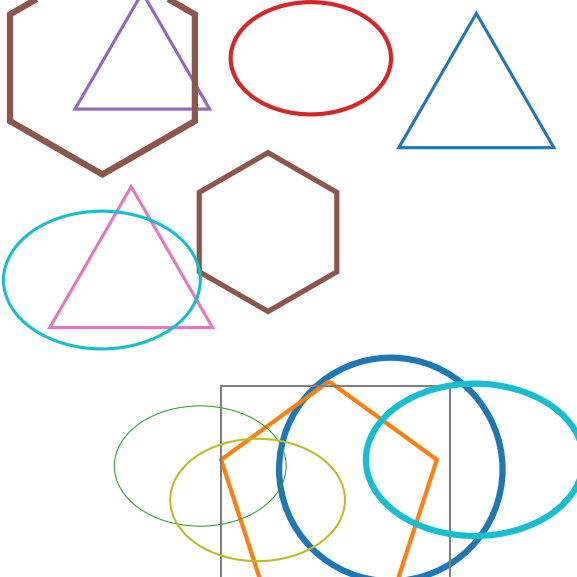[{"shape": "circle", "thickness": 3, "radius": 0.97, "center": [0.677, 0.186]}, {"shape": "triangle", "thickness": 1.5, "radius": 0.78, "center": [0.825, 0.821]}, {"shape": "pentagon", "thickness": 2, "radius": 0.98, "center": [0.57, 0.142]}, {"shape": "oval", "thickness": 0.5, "radius": 0.74, "center": [0.347, 0.192]}, {"shape": "oval", "thickness": 2, "radius": 0.69, "center": [0.538, 0.898]}, {"shape": "triangle", "thickness": 1.5, "radius": 0.67, "center": [0.247, 0.877]}, {"shape": "hexagon", "thickness": 3, "radius": 0.92, "center": [0.177, 0.882]}, {"shape": "hexagon", "thickness": 2.5, "radius": 0.69, "center": [0.464, 0.597]}, {"shape": "triangle", "thickness": 1.5, "radius": 0.81, "center": [0.227, 0.513]}, {"shape": "square", "thickness": 1, "radius": 0.99, "center": [0.581, 0.133]}, {"shape": "oval", "thickness": 1, "radius": 0.76, "center": [0.446, 0.133]}, {"shape": "oval", "thickness": 3, "radius": 0.94, "center": [0.822, 0.203]}, {"shape": "oval", "thickness": 1.5, "radius": 0.85, "center": [0.176, 0.514]}]